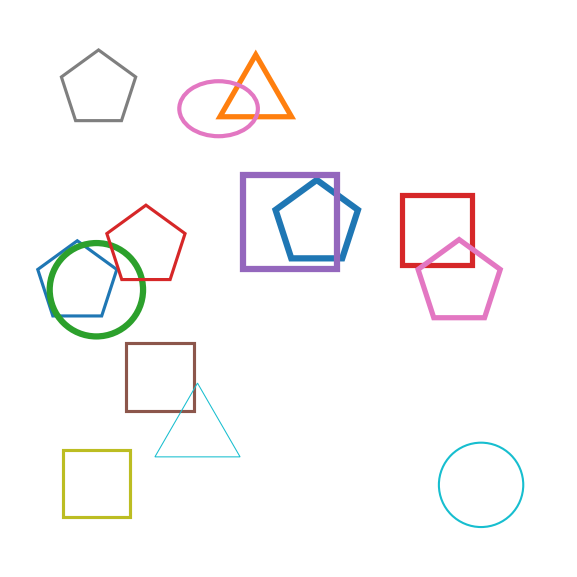[{"shape": "pentagon", "thickness": 1.5, "radius": 0.36, "center": [0.134, 0.51]}, {"shape": "pentagon", "thickness": 3, "radius": 0.38, "center": [0.549, 0.612]}, {"shape": "triangle", "thickness": 2.5, "radius": 0.36, "center": [0.443, 0.833]}, {"shape": "circle", "thickness": 3, "radius": 0.4, "center": [0.167, 0.497]}, {"shape": "square", "thickness": 2.5, "radius": 0.3, "center": [0.756, 0.601]}, {"shape": "pentagon", "thickness": 1.5, "radius": 0.36, "center": [0.253, 0.573]}, {"shape": "square", "thickness": 3, "radius": 0.41, "center": [0.502, 0.614]}, {"shape": "square", "thickness": 1.5, "radius": 0.29, "center": [0.277, 0.347]}, {"shape": "pentagon", "thickness": 2.5, "radius": 0.37, "center": [0.795, 0.509]}, {"shape": "oval", "thickness": 2, "radius": 0.34, "center": [0.379, 0.811]}, {"shape": "pentagon", "thickness": 1.5, "radius": 0.34, "center": [0.171, 0.845]}, {"shape": "square", "thickness": 1.5, "radius": 0.29, "center": [0.167, 0.161]}, {"shape": "circle", "thickness": 1, "radius": 0.37, "center": [0.833, 0.16]}, {"shape": "triangle", "thickness": 0.5, "radius": 0.43, "center": [0.342, 0.251]}]